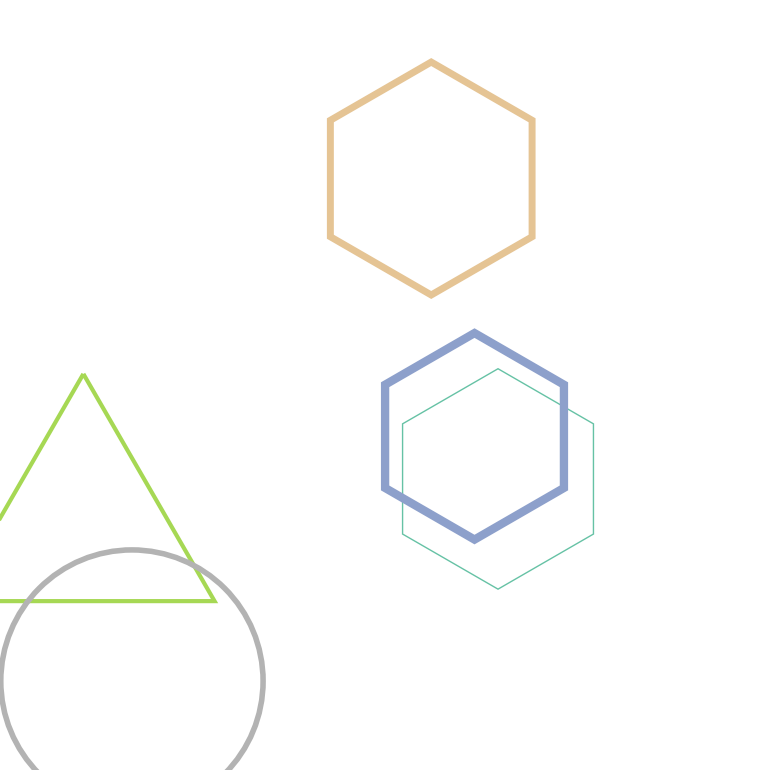[{"shape": "hexagon", "thickness": 0.5, "radius": 0.72, "center": [0.647, 0.378]}, {"shape": "hexagon", "thickness": 3, "radius": 0.67, "center": [0.616, 0.433]}, {"shape": "triangle", "thickness": 1.5, "radius": 0.98, "center": [0.108, 0.318]}, {"shape": "hexagon", "thickness": 2.5, "radius": 0.76, "center": [0.56, 0.768]}, {"shape": "circle", "thickness": 2, "radius": 0.85, "center": [0.171, 0.115]}]